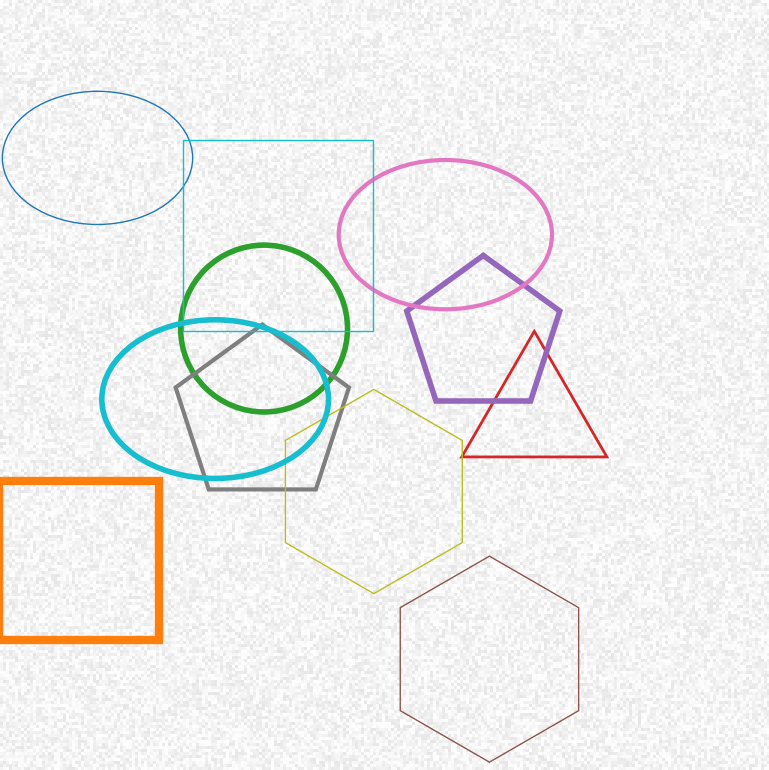[{"shape": "oval", "thickness": 0.5, "radius": 0.62, "center": [0.127, 0.795]}, {"shape": "square", "thickness": 3, "radius": 0.52, "center": [0.103, 0.272]}, {"shape": "circle", "thickness": 2, "radius": 0.54, "center": [0.343, 0.573]}, {"shape": "triangle", "thickness": 1, "radius": 0.54, "center": [0.694, 0.461]}, {"shape": "pentagon", "thickness": 2, "radius": 0.52, "center": [0.628, 0.564]}, {"shape": "hexagon", "thickness": 0.5, "radius": 0.67, "center": [0.636, 0.144]}, {"shape": "oval", "thickness": 1.5, "radius": 0.69, "center": [0.578, 0.695]}, {"shape": "pentagon", "thickness": 1.5, "radius": 0.59, "center": [0.341, 0.46]}, {"shape": "hexagon", "thickness": 0.5, "radius": 0.66, "center": [0.486, 0.362]}, {"shape": "oval", "thickness": 2, "radius": 0.74, "center": [0.279, 0.482]}, {"shape": "square", "thickness": 0.5, "radius": 0.62, "center": [0.361, 0.694]}]